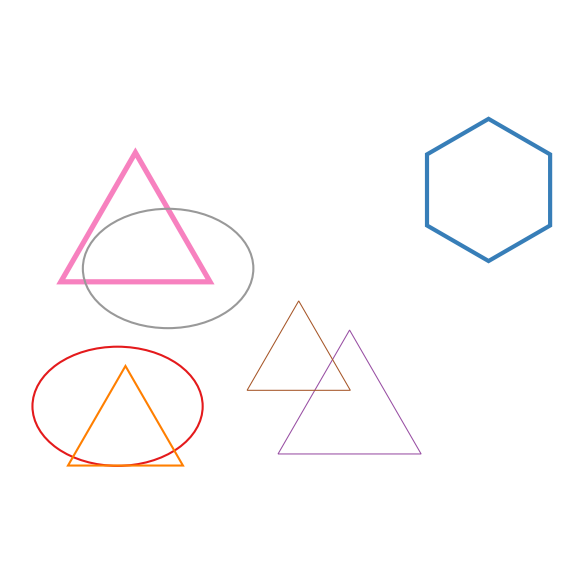[{"shape": "oval", "thickness": 1, "radius": 0.74, "center": [0.204, 0.296]}, {"shape": "hexagon", "thickness": 2, "radius": 0.62, "center": [0.846, 0.67]}, {"shape": "triangle", "thickness": 0.5, "radius": 0.72, "center": [0.605, 0.285]}, {"shape": "triangle", "thickness": 1, "radius": 0.57, "center": [0.217, 0.25]}, {"shape": "triangle", "thickness": 0.5, "radius": 0.52, "center": [0.517, 0.375]}, {"shape": "triangle", "thickness": 2.5, "radius": 0.75, "center": [0.234, 0.586]}, {"shape": "oval", "thickness": 1, "radius": 0.74, "center": [0.291, 0.534]}]